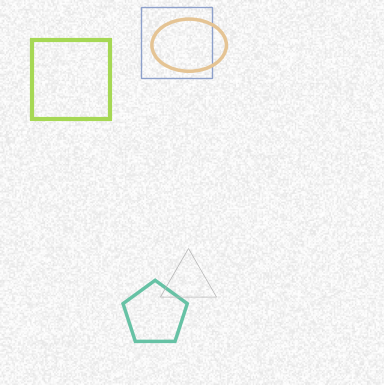[{"shape": "pentagon", "thickness": 2.5, "radius": 0.44, "center": [0.403, 0.184]}, {"shape": "square", "thickness": 1, "radius": 0.46, "center": [0.458, 0.89]}, {"shape": "square", "thickness": 3, "radius": 0.51, "center": [0.185, 0.793]}, {"shape": "oval", "thickness": 2.5, "radius": 0.48, "center": [0.491, 0.883]}, {"shape": "triangle", "thickness": 0.5, "radius": 0.42, "center": [0.49, 0.27]}]